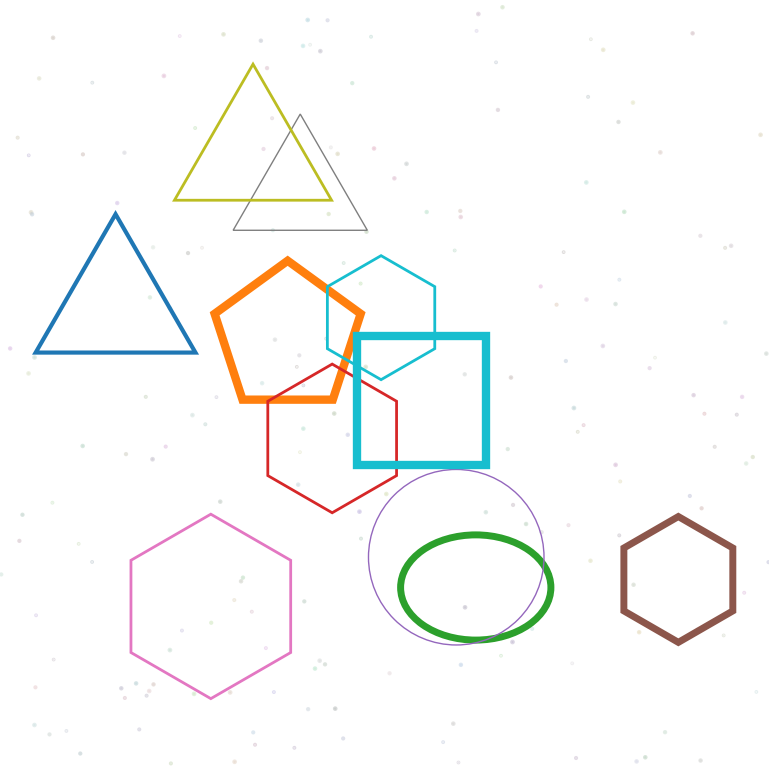[{"shape": "triangle", "thickness": 1.5, "radius": 0.6, "center": [0.15, 0.602]}, {"shape": "pentagon", "thickness": 3, "radius": 0.5, "center": [0.374, 0.562]}, {"shape": "oval", "thickness": 2.5, "radius": 0.49, "center": [0.618, 0.237]}, {"shape": "hexagon", "thickness": 1, "radius": 0.48, "center": [0.431, 0.431]}, {"shape": "circle", "thickness": 0.5, "radius": 0.57, "center": [0.593, 0.276]}, {"shape": "hexagon", "thickness": 2.5, "radius": 0.41, "center": [0.881, 0.247]}, {"shape": "hexagon", "thickness": 1, "radius": 0.6, "center": [0.274, 0.212]}, {"shape": "triangle", "thickness": 0.5, "radius": 0.5, "center": [0.39, 0.751]}, {"shape": "triangle", "thickness": 1, "radius": 0.59, "center": [0.329, 0.799]}, {"shape": "hexagon", "thickness": 1, "radius": 0.4, "center": [0.495, 0.587]}, {"shape": "square", "thickness": 3, "radius": 0.42, "center": [0.548, 0.48]}]